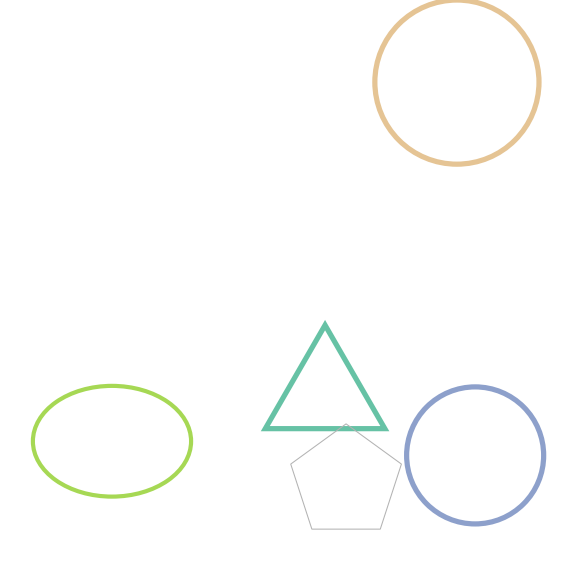[{"shape": "triangle", "thickness": 2.5, "radius": 0.6, "center": [0.563, 0.317]}, {"shape": "circle", "thickness": 2.5, "radius": 0.59, "center": [0.823, 0.211]}, {"shape": "oval", "thickness": 2, "radius": 0.68, "center": [0.194, 0.235]}, {"shape": "circle", "thickness": 2.5, "radius": 0.71, "center": [0.791, 0.857]}, {"shape": "pentagon", "thickness": 0.5, "radius": 0.5, "center": [0.599, 0.164]}]